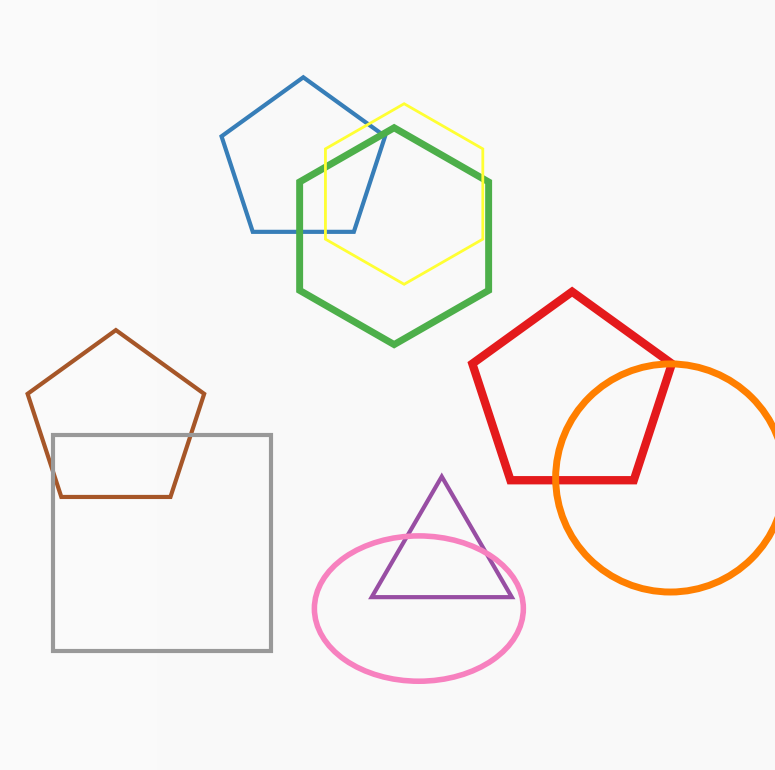[{"shape": "pentagon", "thickness": 3, "radius": 0.68, "center": [0.738, 0.486]}, {"shape": "pentagon", "thickness": 1.5, "radius": 0.55, "center": [0.391, 0.789]}, {"shape": "hexagon", "thickness": 2.5, "radius": 0.7, "center": [0.509, 0.693]}, {"shape": "triangle", "thickness": 1.5, "radius": 0.52, "center": [0.57, 0.277]}, {"shape": "circle", "thickness": 2.5, "radius": 0.74, "center": [0.865, 0.379]}, {"shape": "hexagon", "thickness": 1, "radius": 0.59, "center": [0.521, 0.748]}, {"shape": "pentagon", "thickness": 1.5, "radius": 0.6, "center": [0.15, 0.452]}, {"shape": "oval", "thickness": 2, "radius": 0.67, "center": [0.54, 0.21]}, {"shape": "square", "thickness": 1.5, "radius": 0.7, "center": [0.209, 0.295]}]